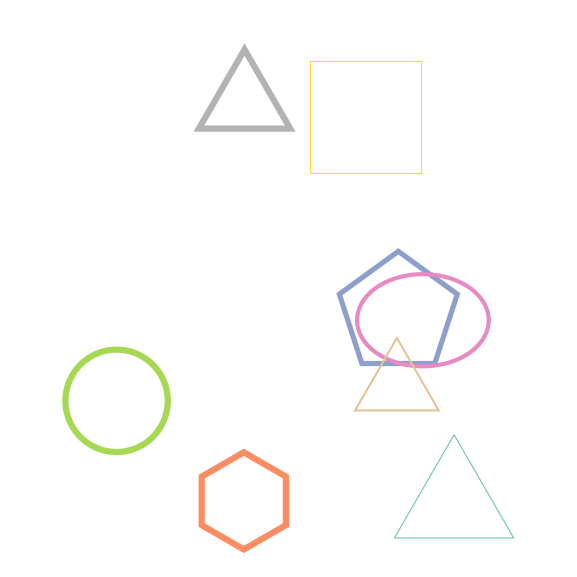[{"shape": "triangle", "thickness": 0.5, "radius": 0.6, "center": [0.786, 0.127]}, {"shape": "hexagon", "thickness": 3, "radius": 0.42, "center": [0.422, 0.132]}, {"shape": "pentagon", "thickness": 2.5, "radius": 0.54, "center": [0.69, 0.457]}, {"shape": "oval", "thickness": 2, "radius": 0.57, "center": [0.732, 0.445]}, {"shape": "circle", "thickness": 3, "radius": 0.44, "center": [0.202, 0.305]}, {"shape": "square", "thickness": 0.5, "radius": 0.48, "center": [0.633, 0.796]}, {"shape": "triangle", "thickness": 1, "radius": 0.42, "center": [0.687, 0.33]}, {"shape": "triangle", "thickness": 3, "radius": 0.46, "center": [0.423, 0.822]}]